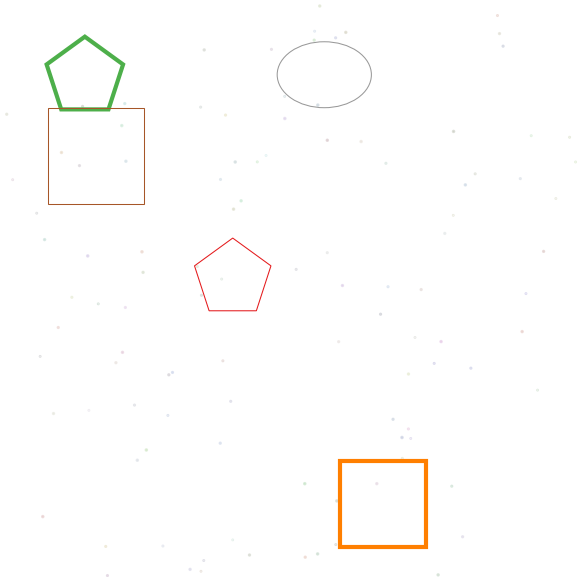[{"shape": "pentagon", "thickness": 0.5, "radius": 0.35, "center": [0.403, 0.517]}, {"shape": "pentagon", "thickness": 2, "radius": 0.35, "center": [0.147, 0.866]}, {"shape": "square", "thickness": 2, "radius": 0.37, "center": [0.664, 0.126]}, {"shape": "square", "thickness": 0.5, "radius": 0.41, "center": [0.166, 0.729]}, {"shape": "oval", "thickness": 0.5, "radius": 0.41, "center": [0.562, 0.87]}]